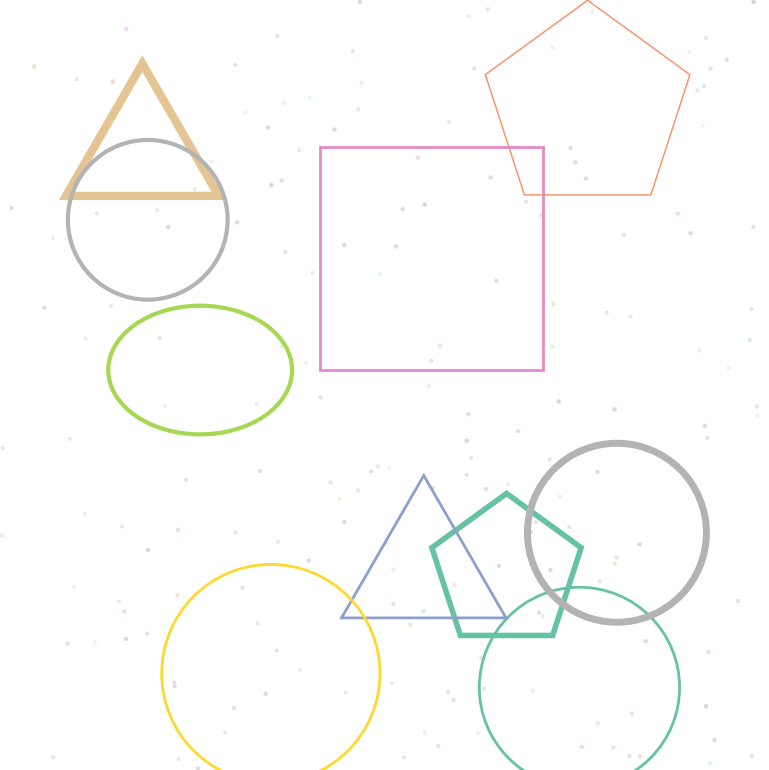[{"shape": "pentagon", "thickness": 2, "radius": 0.51, "center": [0.658, 0.257]}, {"shape": "circle", "thickness": 1, "radius": 0.65, "center": [0.753, 0.107]}, {"shape": "pentagon", "thickness": 0.5, "radius": 0.7, "center": [0.763, 0.86]}, {"shape": "triangle", "thickness": 1, "radius": 0.62, "center": [0.55, 0.259]}, {"shape": "square", "thickness": 1, "radius": 0.72, "center": [0.56, 0.664]}, {"shape": "oval", "thickness": 1.5, "radius": 0.6, "center": [0.26, 0.519]}, {"shape": "circle", "thickness": 1, "radius": 0.71, "center": [0.352, 0.125]}, {"shape": "triangle", "thickness": 3, "radius": 0.57, "center": [0.185, 0.803]}, {"shape": "circle", "thickness": 1.5, "radius": 0.52, "center": [0.192, 0.715]}, {"shape": "circle", "thickness": 2.5, "radius": 0.58, "center": [0.801, 0.308]}]